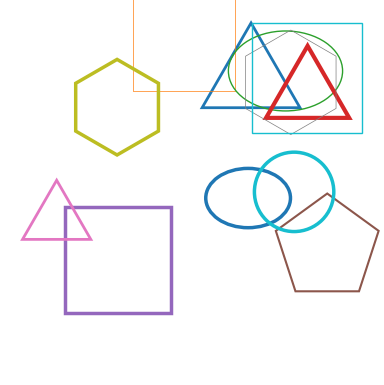[{"shape": "triangle", "thickness": 2, "radius": 0.73, "center": [0.652, 0.794]}, {"shape": "oval", "thickness": 2.5, "radius": 0.55, "center": [0.644, 0.486]}, {"shape": "square", "thickness": 0.5, "radius": 0.66, "center": [0.478, 0.895]}, {"shape": "oval", "thickness": 1, "radius": 0.74, "center": [0.742, 0.816]}, {"shape": "triangle", "thickness": 3, "radius": 0.62, "center": [0.799, 0.756]}, {"shape": "square", "thickness": 2.5, "radius": 0.69, "center": [0.307, 0.325]}, {"shape": "pentagon", "thickness": 1.5, "radius": 0.7, "center": [0.85, 0.357]}, {"shape": "triangle", "thickness": 2, "radius": 0.51, "center": [0.147, 0.429]}, {"shape": "hexagon", "thickness": 0.5, "radius": 0.68, "center": [0.755, 0.786]}, {"shape": "hexagon", "thickness": 2.5, "radius": 0.62, "center": [0.304, 0.722]}, {"shape": "circle", "thickness": 2.5, "radius": 0.52, "center": [0.764, 0.502]}, {"shape": "square", "thickness": 1, "radius": 0.71, "center": [0.797, 0.798]}]